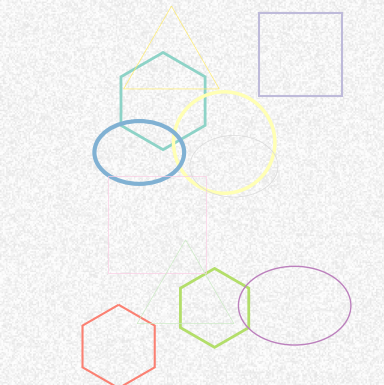[{"shape": "hexagon", "thickness": 2, "radius": 0.63, "center": [0.423, 0.737]}, {"shape": "circle", "thickness": 2.5, "radius": 0.66, "center": [0.582, 0.63]}, {"shape": "square", "thickness": 1.5, "radius": 0.54, "center": [0.781, 0.858]}, {"shape": "hexagon", "thickness": 1.5, "radius": 0.54, "center": [0.308, 0.1]}, {"shape": "oval", "thickness": 3, "radius": 0.58, "center": [0.362, 0.604]}, {"shape": "hexagon", "thickness": 2, "radius": 0.51, "center": [0.557, 0.2]}, {"shape": "square", "thickness": 0.5, "radius": 0.63, "center": [0.408, 0.417]}, {"shape": "oval", "thickness": 0.5, "radius": 0.57, "center": [0.608, 0.568]}, {"shape": "oval", "thickness": 1, "radius": 0.73, "center": [0.765, 0.206]}, {"shape": "triangle", "thickness": 0.5, "radius": 0.73, "center": [0.482, 0.232]}, {"shape": "triangle", "thickness": 0.5, "radius": 0.72, "center": [0.445, 0.841]}]